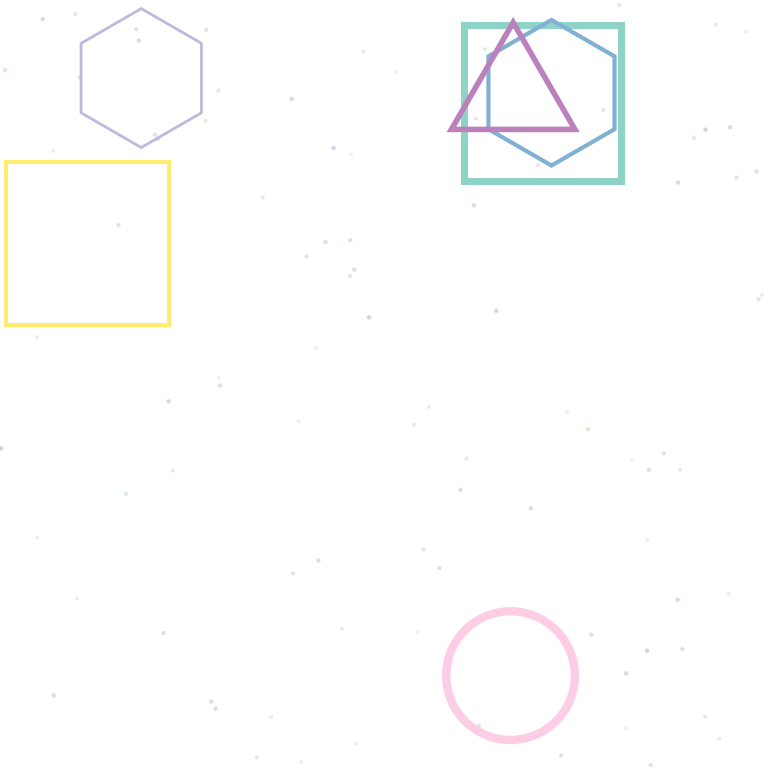[{"shape": "square", "thickness": 2.5, "radius": 0.51, "center": [0.705, 0.866]}, {"shape": "hexagon", "thickness": 1, "radius": 0.45, "center": [0.183, 0.899]}, {"shape": "hexagon", "thickness": 1.5, "radius": 0.47, "center": [0.716, 0.88]}, {"shape": "circle", "thickness": 3, "radius": 0.42, "center": [0.663, 0.123]}, {"shape": "triangle", "thickness": 2, "radius": 0.46, "center": [0.666, 0.878]}, {"shape": "square", "thickness": 1.5, "radius": 0.53, "center": [0.114, 0.684]}]